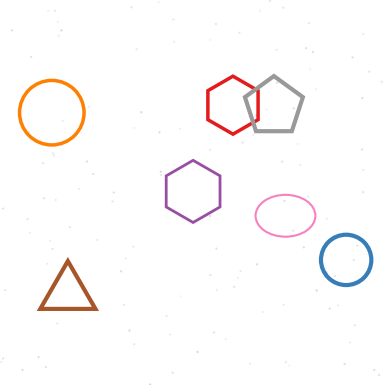[{"shape": "hexagon", "thickness": 2.5, "radius": 0.38, "center": [0.605, 0.727]}, {"shape": "circle", "thickness": 3, "radius": 0.33, "center": [0.899, 0.325]}, {"shape": "hexagon", "thickness": 2, "radius": 0.4, "center": [0.502, 0.503]}, {"shape": "circle", "thickness": 2.5, "radius": 0.42, "center": [0.135, 0.707]}, {"shape": "triangle", "thickness": 3, "radius": 0.41, "center": [0.176, 0.239]}, {"shape": "oval", "thickness": 1.5, "radius": 0.39, "center": [0.741, 0.44]}, {"shape": "pentagon", "thickness": 3, "radius": 0.4, "center": [0.711, 0.723]}]